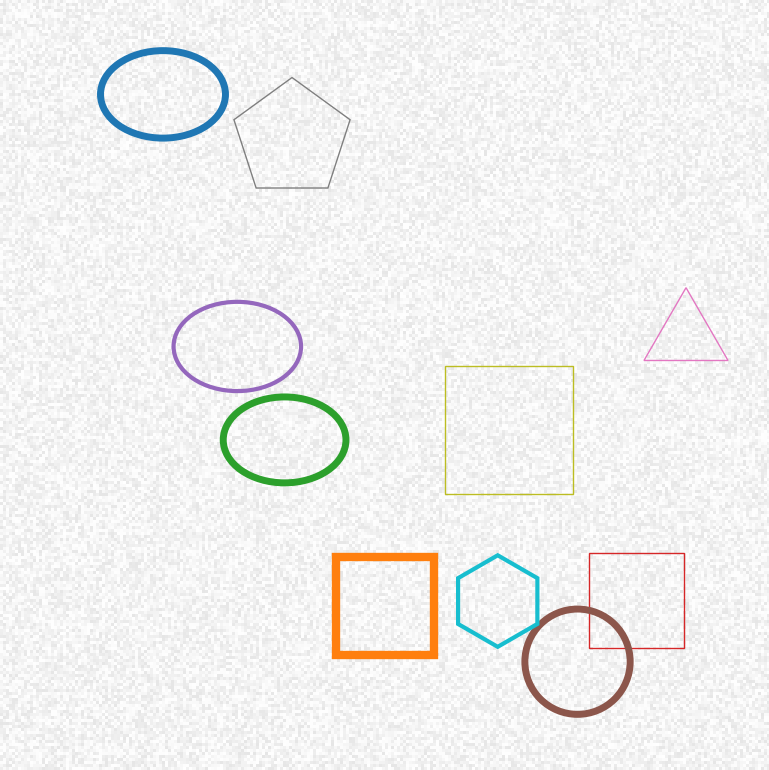[{"shape": "oval", "thickness": 2.5, "radius": 0.41, "center": [0.212, 0.877]}, {"shape": "square", "thickness": 3, "radius": 0.32, "center": [0.5, 0.213]}, {"shape": "oval", "thickness": 2.5, "radius": 0.4, "center": [0.37, 0.429]}, {"shape": "square", "thickness": 0.5, "radius": 0.31, "center": [0.827, 0.221]}, {"shape": "oval", "thickness": 1.5, "radius": 0.41, "center": [0.308, 0.55]}, {"shape": "circle", "thickness": 2.5, "radius": 0.34, "center": [0.75, 0.141]}, {"shape": "triangle", "thickness": 0.5, "radius": 0.32, "center": [0.891, 0.563]}, {"shape": "pentagon", "thickness": 0.5, "radius": 0.4, "center": [0.379, 0.82]}, {"shape": "square", "thickness": 0.5, "radius": 0.42, "center": [0.661, 0.441]}, {"shape": "hexagon", "thickness": 1.5, "radius": 0.3, "center": [0.646, 0.219]}]